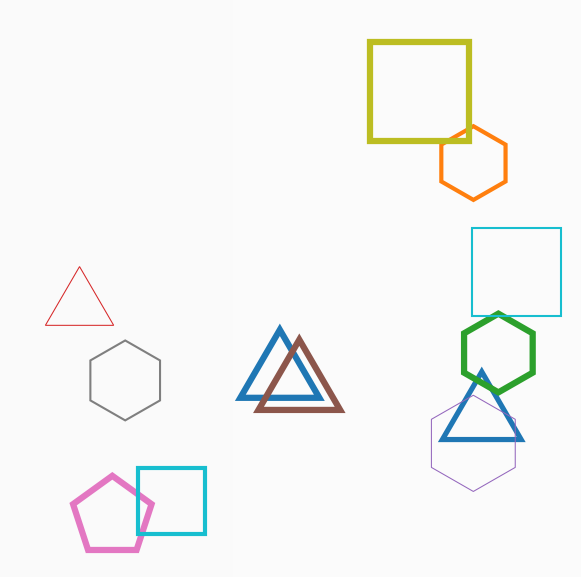[{"shape": "triangle", "thickness": 3, "radius": 0.39, "center": [0.481, 0.35]}, {"shape": "triangle", "thickness": 2.5, "radius": 0.39, "center": [0.829, 0.277]}, {"shape": "hexagon", "thickness": 2, "radius": 0.32, "center": [0.815, 0.717]}, {"shape": "hexagon", "thickness": 3, "radius": 0.34, "center": [0.857, 0.388]}, {"shape": "triangle", "thickness": 0.5, "radius": 0.34, "center": [0.137, 0.47]}, {"shape": "hexagon", "thickness": 0.5, "radius": 0.42, "center": [0.814, 0.231]}, {"shape": "triangle", "thickness": 3, "radius": 0.41, "center": [0.515, 0.33]}, {"shape": "pentagon", "thickness": 3, "radius": 0.35, "center": [0.193, 0.104]}, {"shape": "hexagon", "thickness": 1, "radius": 0.35, "center": [0.215, 0.34]}, {"shape": "square", "thickness": 3, "radius": 0.43, "center": [0.722, 0.841]}, {"shape": "square", "thickness": 2, "radius": 0.29, "center": [0.295, 0.132]}, {"shape": "square", "thickness": 1, "radius": 0.38, "center": [0.888, 0.528]}]